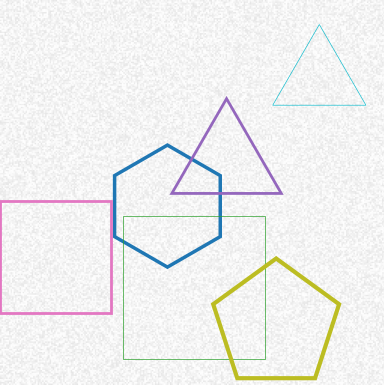[{"shape": "hexagon", "thickness": 2.5, "radius": 0.79, "center": [0.435, 0.465]}, {"shape": "square", "thickness": 0.5, "radius": 0.92, "center": [0.505, 0.253]}, {"shape": "triangle", "thickness": 2, "radius": 0.82, "center": [0.588, 0.58]}, {"shape": "square", "thickness": 2, "radius": 0.72, "center": [0.144, 0.332]}, {"shape": "pentagon", "thickness": 3, "radius": 0.86, "center": [0.717, 0.157]}, {"shape": "triangle", "thickness": 0.5, "radius": 0.7, "center": [0.829, 0.797]}]